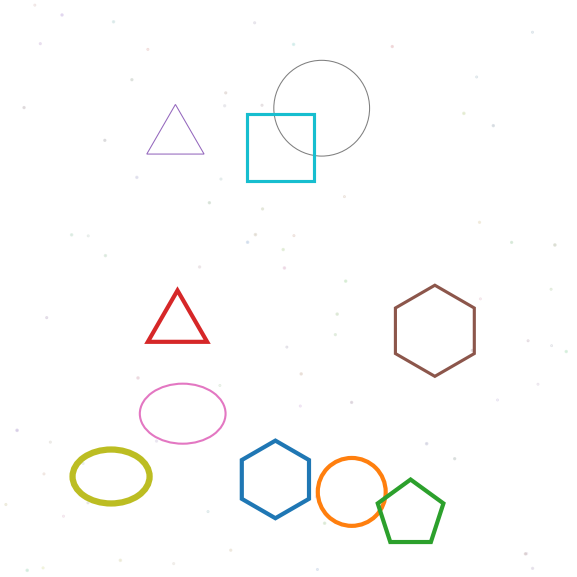[{"shape": "hexagon", "thickness": 2, "radius": 0.34, "center": [0.477, 0.169]}, {"shape": "circle", "thickness": 2, "radius": 0.29, "center": [0.609, 0.147]}, {"shape": "pentagon", "thickness": 2, "radius": 0.3, "center": [0.711, 0.109]}, {"shape": "triangle", "thickness": 2, "radius": 0.3, "center": [0.307, 0.437]}, {"shape": "triangle", "thickness": 0.5, "radius": 0.29, "center": [0.304, 0.761]}, {"shape": "hexagon", "thickness": 1.5, "radius": 0.39, "center": [0.753, 0.426]}, {"shape": "oval", "thickness": 1, "radius": 0.37, "center": [0.316, 0.283]}, {"shape": "circle", "thickness": 0.5, "radius": 0.41, "center": [0.557, 0.812]}, {"shape": "oval", "thickness": 3, "radius": 0.33, "center": [0.192, 0.174]}, {"shape": "square", "thickness": 1.5, "radius": 0.29, "center": [0.486, 0.744]}]